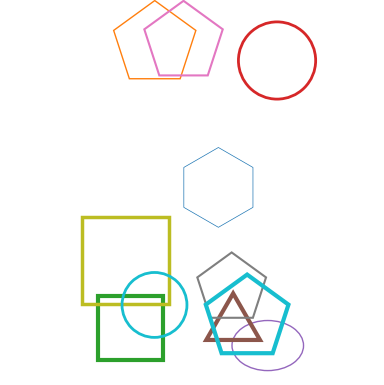[{"shape": "hexagon", "thickness": 0.5, "radius": 0.52, "center": [0.567, 0.513]}, {"shape": "pentagon", "thickness": 1, "radius": 0.56, "center": [0.402, 0.886]}, {"shape": "square", "thickness": 3, "radius": 0.42, "center": [0.34, 0.148]}, {"shape": "circle", "thickness": 2, "radius": 0.5, "center": [0.72, 0.843]}, {"shape": "oval", "thickness": 1, "radius": 0.46, "center": [0.695, 0.102]}, {"shape": "triangle", "thickness": 3, "radius": 0.4, "center": [0.606, 0.157]}, {"shape": "pentagon", "thickness": 1.5, "radius": 0.54, "center": [0.477, 0.891]}, {"shape": "pentagon", "thickness": 1.5, "radius": 0.47, "center": [0.602, 0.25]}, {"shape": "square", "thickness": 2.5, "radius": 0.57, "center": [0.326, 0.324]}, {"shape": "pentagon", "thickness": 3, "radius": 0.56, "center": [0.642, 0.174]}, {"shape": "circle", "thickness": 2, "radius": 0.42, "center": [0.401, 0.208]}]